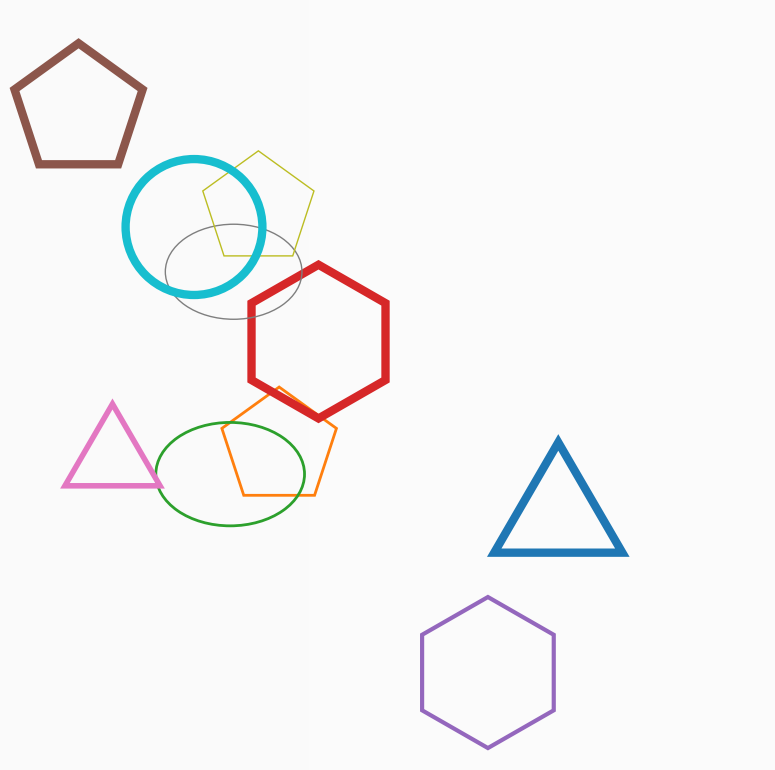[{"shape": "triangle", "thickness": 3, "radius": 0.48, "center": [0.72, 0.33]}, {"shape": "pentagon", "thickness": 1, "radius": 0.39, "center": [0.36, 0.42]}, {"shape": "oval", "thickness": 1, "radius": 0.48, "center": [0.297, 0.384]}, {"shape": "hexagon", "thickness": 3, "radius": 0.5, "center": [0.411, 0.556]}, {"shape": "hexagon", "thickness": 1.5, "radius": 0.49, "center": [0.63, 0.127]}, {"shape": "pentagon", "thickness": 3, "radius": 0.43, "center": [0.101, 0.857]}, {"shape": "triangle", "thickness": 2, "radius": 0.35, "center": [0.145, 0.405]}, {"shape": "oval", "thickness": 0.5, "radius": 0.44, "center": [0.301, 0.647]}, {"shape": "pentagon", "thickness": 0.5, "radius": 0.38, "center": [0.333, 0.729]}, {"shape": "circle", "thickness": 3, "radius": 0.44, "center": [0.25, 0.705]}]